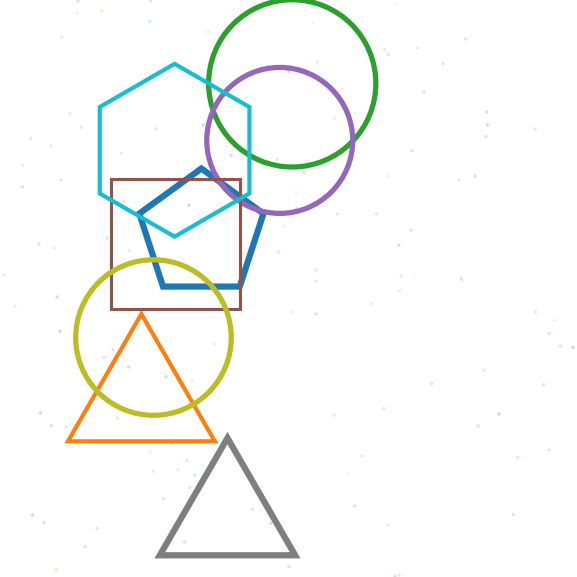[{"shape": "pentagon", "thickness": 3, "radius": 0.57, "center": [0.349, 0.594]}, {"shape": "triangle", "thickness": 2, "radius": 0.73, "center": [0.245, 0.308]}, {"shape": "circle", "thickness": 2.5, "radius": 0.72, "center": [0.506, 0.855]}, {"shape": "circle", "thickness": 2.5, "radius": 0.63, "center": [0.484, 0.756]}, {"shape": "square", "thickness": 1.5, "radius": 0.56, "center": [0.304, 0.577]}, {"shape": "triangle", "thickness": 3, "radius": 0.68, "center": [0.394, 0.105]}, {"shape": "circle", "thickness": 2.5, "radius": 0.67, "center": [0.266, 0.415]}, {"shape": "hexagon", "thickness": 2, "radius": 0.75, "center": [0.302, 0.739]}]